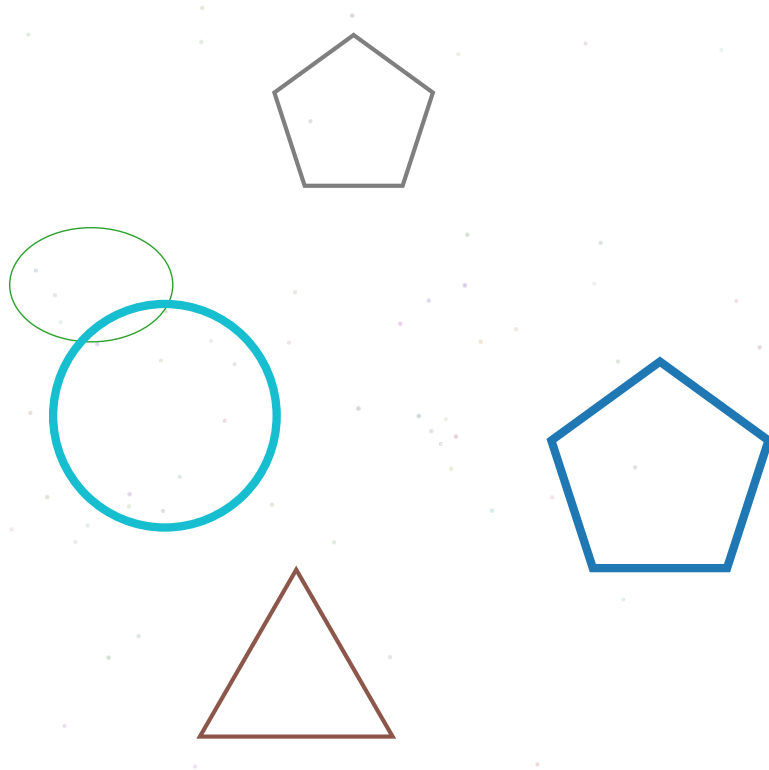[{"shape": "pentagon", "thickness": 3, "radius": 0.74, "center": [0.857, 0.382]}, {"shape": "oval", "thickness": 0.5, "radius": 0.53, "center": [0.118, 0.63]}, {"shape": "triangle", "thickness": 1.5, "radius": 0.72, "center": [0.385, 0.116]}, {"shape": "pentagon", "thickness": 1.5, "radius": 0.54, "center": [0.459, 0.846]}, {"shape": "circle", "thickness": 3, "radius": 0.73, "center": [0.214, 0.46]}]